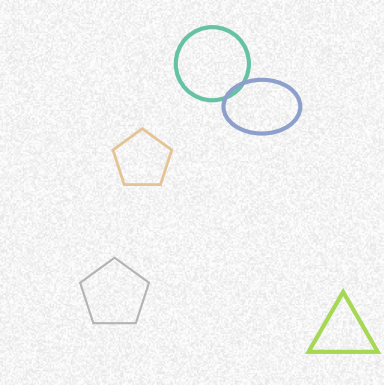[{"shape": "circle", "thickness": 3, "radius": 0.47, "center": [0.552, 0.835]}, {"shape": "oval", "thickness": 3, "radius": 0.5, "center": [0.68, 0.723]}, {"shape": "triangle", "thickness": 3, "radius": 0.52, "center": [0.891, 0.138]}, {"shape": "pentagon", "thickness": 2, "radius": 0.4, "center": [0.37, 0.586]}, {"shape": "pentagon", "thickness": 1.5, "radius": 0.47, "center": [0.298, 0.237]}]